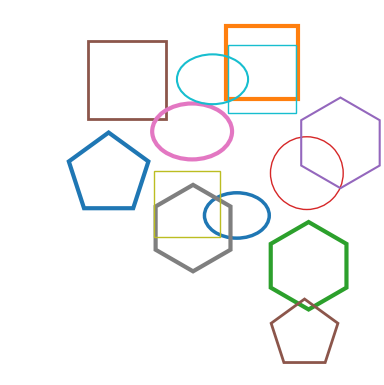[{"shape": "oval", "thickness": 2.5, "radius": 0.42, "center": [0.615, 0.44]}, {"shape": "pentagon", "thickness": 3, "radius": 0.54, "center": [0.282, 0.547]}, {"shape": "square", "thickness": 3, "radius": 0.47, "center": [0.681, 0.838]}, {"shape": "hexagon", "thickness": 3, "radius": 0.57, "center": [0.802, 0.31]}, {"shape": "circle", "thickness": 1, "radius": 0.47, "center": [0.797, 0.55]}, {"shape": "hexagon", "thickness": 1.5, "radius": 0.59, "center": [0.884, 0.629]}, {"shape": "square", "thickness": 2, "radius": 0.51, "center": [0.331, 0.791]}, {"shape": "pentagon", "thickness": 2, "radius": 0.46, "center": [0.791, 0.132]}, {"shape": "oval", "thickness": 3, "radius": 0.52, "center": [0.499, 0.659]}, {"shape": "hexagon", "thickness": 3, "radius": 0.56, "center": [0.501, 0.408]}, {"shape": "square", "thickness": 1, "radius": 0.43, "center": [0.487, 0.469]}, {"shape": "square", "thickness": 1, "radius": 0.44, "center": [0.681, 0.795]}, {"shape": "oval", "thickness": 1.5, "radius": 0.46, "center": [0.552, 0.794]}]